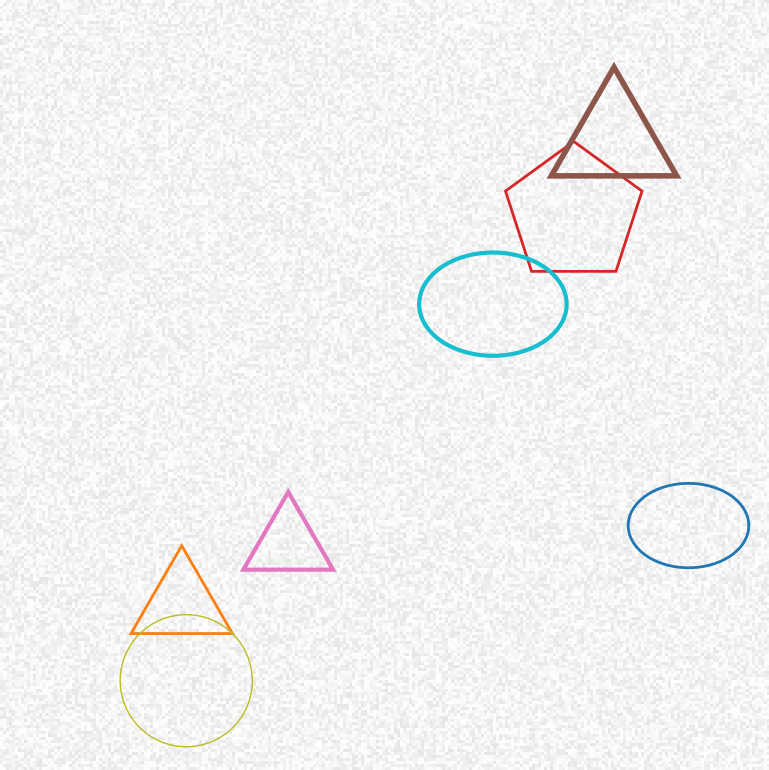[{"shape": "oval", "thickness": 1, "radius": 0.39, "center": [0.894, 0.317]}, {"shape": "triangle", "thickness": 1, "radius": 0.38, "center": [0.236, 0.215]}, {"shape": "pentagon", "thickness": 1, "radius": 0.47, "center": [0.745, 0.723]}, {"shape": "triangle", "thickness": 2, "radius": 0.47, "center": [0.797, 0.819]}, {"shape": "triangle", "thickness": 1.5, "radius": 0.34, "center": [0.374, 0.294]}, {"shape": "circle", "thickness": 0.5, "radius": 0.43, "center": [0.242, 0.116]}, {"shape": "oval", "thickness": 1.5, "radius": 0.48, "center": [0.64, 0.605]}]